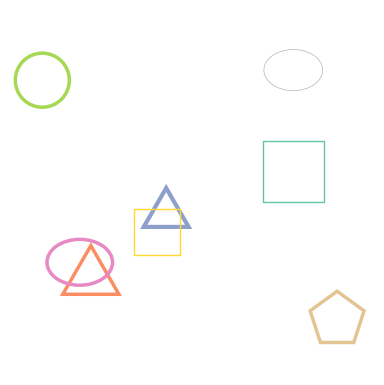[{"shape": "square", "thickness": 1, "radius": 0.4, "center": [0.762, 0.555]}, {"shape": "triangle", "thickness": 2.5, "radius": 0.42, "center": [0.236, 0.278]}, {"shape": "triangle", "thickness": 3, "radius": 0.34, "center": [0.432, 0.444]}, {"shape": "oval", "thickness": 2.5, "radius": 0.43, "center": [0.207, 0.319]}, {"shape": "circle", "thickness": 2.5, "radius": 0.35, "center": [0.11, 0.792]}, {"shape": "square", "thickness": 1, "radius": 0.3, "center": [0.407, 0.398]}, {"shape": "pentagon", "thickness": 2.5, "radius": 0.37, "center": [0.876, 0.17]}, {"shape": "oval", "thickness": 0.5, "radius": 0.38, "center": [0.762, 0.818]}]